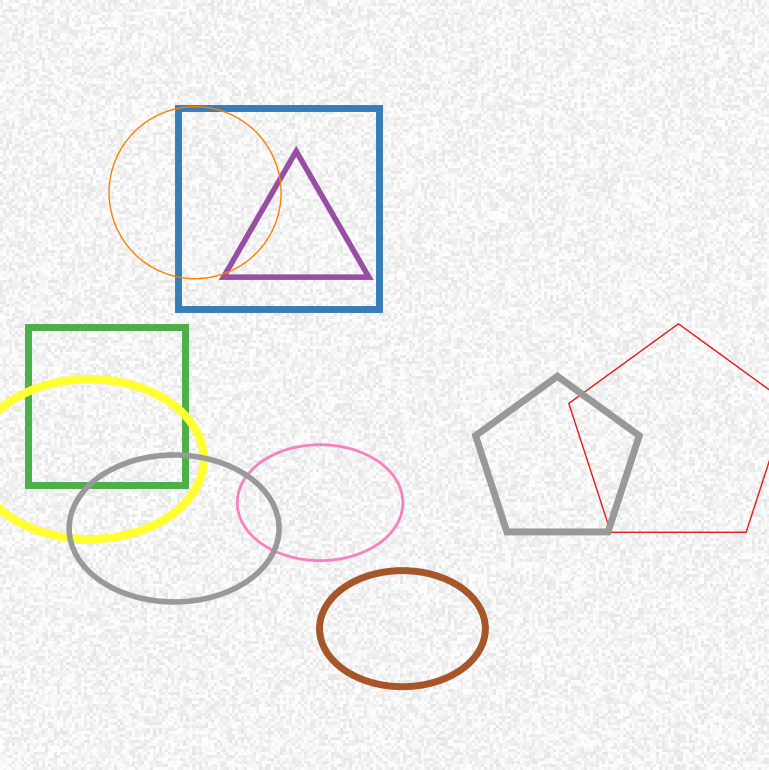[{"shape": "pentagon", "thickness": 0.5, "radius": 0.75, "center": [0.881, 0.43]}, {"shape": "square", "thickness": 2.5, "radius": 0.65, "center": [0.362, 0.729]}, {"shape": "square", "thickness": 2.5, "radius": 0.51, "center": [0.138, 0.472]}, {"shape": "triangle", "thickness": 2, "radius": 0.54, "center": [0.385, 0.695]}, {"shape": "circle", "thickness": 0.5, "radius": 0.56, "center": [0.253, 0.75]}, {"shape": "oval", "thickness": 3, "radius": 0.74, "center": [0.116, 0.404]}, {"shape": "oval", "thickness": 2.5, "radius": 0.54, "center": [0.523, 0.184]}, {"shape": "oval", "thickness": 1, "radius": 0.54, "center": [0.416, 0.347]}, {"shape": "pentagon", "thickness": 2.5, "radius": 0.56, "center": [0.724, 0.4]}, {"shape": "oval", "thickness": 2, "radius": 0.68, "center": [0.226, 0.314]}]